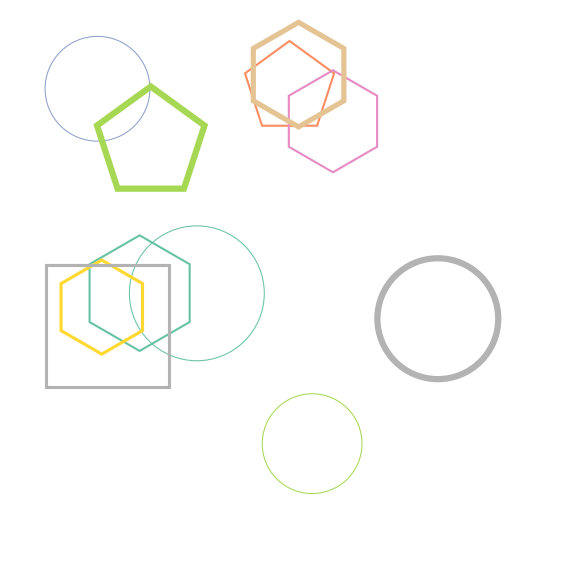[{"shape": "hexagon", "thickness": 1, "radius": 0.5, "center": [0.242, 0.492]}, {"shape": "circle", "thickness": 0.5, "radius": 0.58, "center": [0.341, 0.491]}, {"shape": "pentagon", "thickness": 1, "radius": 0.41, "center": [0.501, 0.847]}, {"shape": "circle", "thickness": 0.5, "radius": 0.45, "center": [0.169, 0.845]}, {"shape": "hexagon", "thickness": 1, "radius": 0.44, "center": [0.577, 0.789]}, {"shape": "pentagon", "thickness": 3, "radius": 0.49, "center": [0.261, 0.752]}, {"shape": "circle", "thickness": 0.5, "radius": 0.43, "center": [0.54, 0.231]}, {"shape": "hexagon", "thickness": 1.5, "radius": 0.41, "center": [0.176, 0.467]}, {"shape": "hexagon", "thickness": 2.5, "radius": 0.45, "center": [0.517, 0.87]}, {"shape": "circle", "thickness": 3, "radius": 0.52, "center": [0.758, 0.447]}, {"shape": "square", "thickness": 1.5, "radius": 0.53, "center": [0.186, 0.435]}]